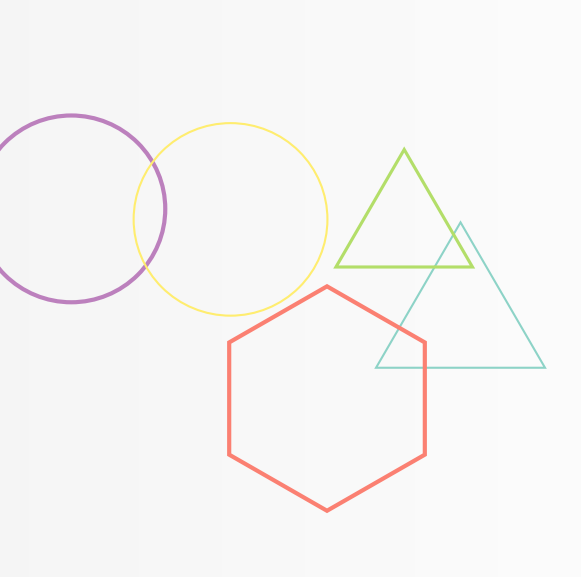[{"shape": "triangle", "thickness": 1, "radius": 0.84, "center": [0.792, 0.446]}, {"shape": "hexagon", "thickness": 2, "radius": 0.97, "center": [0.563, 0.309]}, {"shape": "triangle", "thickness": 1.5, "radius": 0.68, "center": [0.695, 0.605]}, {"shape": "circle", "thickness": 2, "radius": 0.81, "center": [0.123, 0.637]}, {"shape": "circle", "thickness": 1, "radius": 0.83, "center": [0.397, 0.619]}]